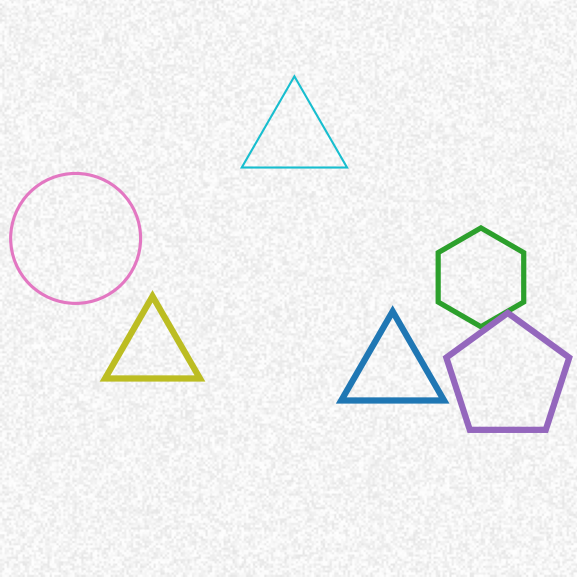[{"shape": "triangle", "thickness": 3, "radius": 0.51, "center": [0.68, 0.357]}, {"shape": "hexagon", "thickness": 2.5, "radius": 0.43, "center": [0.833, 0.519]}, {"shape": "pentagon", "thickness": 3, "radius": 0.56, "center": [0.879, 0.345]}, {"shape": "circle", "thickness": 1.5, "radius": 0.56, "center": [0.131, 0.586]}, {"shape": "triangle", "thickness": 3, "radius": 0.47, "center": [0.264, 0.391]}, {"shape": "triangle", "thickness": 1, "radius": 0.53, "center": [0.51, 0.762]}]